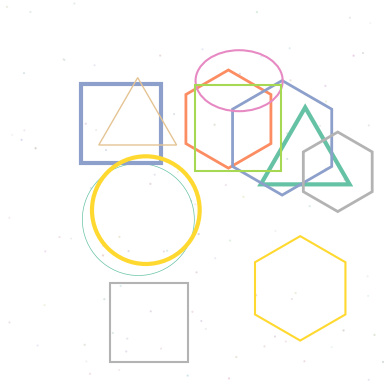[{"shape": "triangle", "thickness": 3, "radius": 0.67, "center": [0.793, 0.588]}, {"shape": "circle", "thickness": 0.5, "radius": 0.73, "center": [0.359, 0.43]}, {"shape": "hexagon", "thickness": 2, "radius": 0.64, "center": [0.593, 0.691]}, {"shape": "hexagon", "thickness": 2, "radius": 0.74, "center": [0.733, 0.642]}, {"shape": "square", "thickness": 3, "radius": 0.52, "center": [0.314, 0.679]}, {"shape": "oval", "thickness": 1.5, "radius": 0.57, "center": [0.621, 0.79]}, {"shape": "square", "thickness": 1.5, "radius": 0.56, "center": [0.618, 0.668]}, {"shape": "hexagon", "thickness": 1.5, "radius": 0.68, "center": [0.78, 0.251]}, {"shape": "circle", "thickness": 3, "radius": 0.7, "center": [0.379, 0.454]}, {"shape": "triangle", "thickness": 1, "radius": 0.58, "center": [0.358, 0.682]}, {"shape": "square", "thickness": 1.5, "radius": 0.51, "center": [0.387, 0.163]}, {"shape": "hexagon", "thickness": 2, "radius": 0.52, "center": [0.877, 0.554]}]